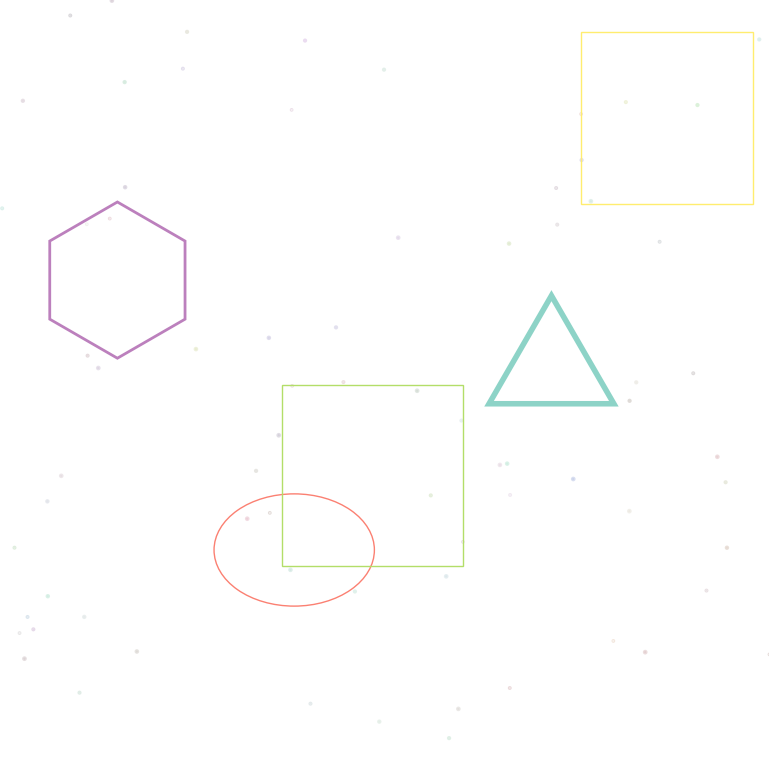[{"shape": "triangle", "thickness": 2, "radius": 0.47, "center": [0.716, 0.522]}, {"shape": "oval", "thickness": 0.5, "radius": 0.52, "center": [0.382, 0.286]}, {"shape": "square", "thickness": 0.5, "radius": 0.59, "center": [0.483, 0.383]}, {"shape": "hexagon", "thickness": 1, "radius": 0.51, "center": [0.152, 0.636]}, {"shape": "square", "thickness": 0.5, "radius": 0.56, "center": [0.866, 0.847]}]